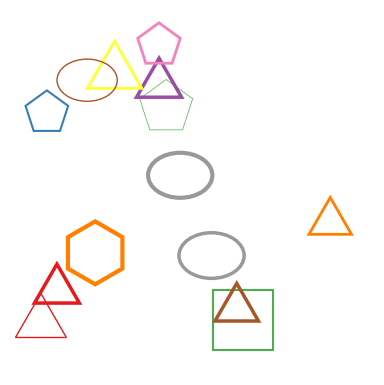[{"shape": "triangle", "thickness": 1, "radius": 0.38, "center": [0.106, 0.162]}, {"shape": "triangle", "thickness": 2.5, "radius": 0.34, "center": [0.148, 0.247]}, {"shape": "pentagon", "thickness": 1.5, "radius": 0.29, "center": [0.122, 0.707]}, {"shape": "square", "thickness": 1.5, "radius": 0.39, "center": [0.631, 0.169]}, {"shape": "pentagon", "thickness": 0.5, "radius": 0.36, "center": [0.432, 0.721]}, {"shape": "triangle", "thickness": 2.5, "radius": 0.34, "center": [0.413, 0.781]}, {"shape": "triangle", "thickness": 2, "radius": 0.32, "center": [0.858, 0.423]}, {"shape": "hexagon", "thickness": 3, "radius": 0.41, "center": [0.247, 0.343]}, {"shape": "triangle", "thickness": 2, "radius": 0.41, "center": [0.298, 0.811]}, {"shape": "oval", "thickness": 1, "radius": 0.39, "center": [0.226, 0.792]}, {"shape": "triangle", "thickness": 2.5, "radius": 0.33, "center": [0.615, 0.199]}, {"shape": "pentagon", "thickness": 2, "radius": 0.29, "center": [0.413, 0.883]}, {"shape": "oval", "thickness": 2.5, "radius": 0.42, "center": [0.549, 0.336]}, {"shape": "oval", "thickness": 3, "radius": 0.42, "center": [0.468, 0.545]}]